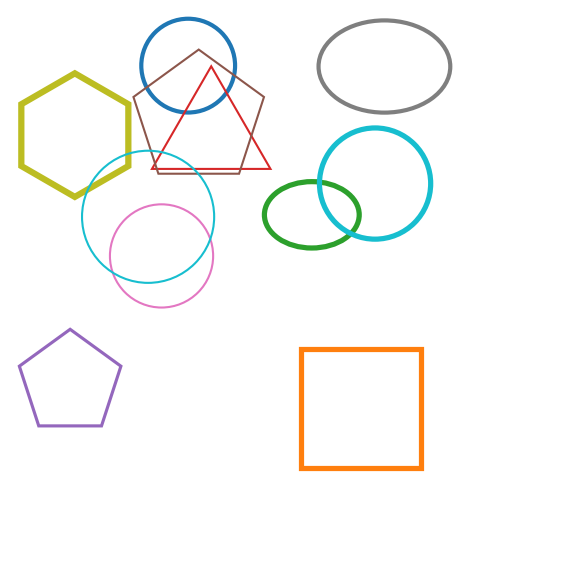[{"shape": "circle", "thickness": 2, "radius": 0.41, "center": [0.326, 0.886]}, {"shape": "square", "thickness": 2.5, "radius": 0.52, "center": [0.625, 0.292]}, {"shape": "oval", "thickness": 2.5, "radius": 0.41, "center": [0.54, 0.627]}, {"shape": "triangle", "thickness": 1, "radius": 0.59, "center": [0.366, 0.766]}, {"shape": "pentagon", "thickness": 1.5, "radius": 0.46, "center": [0.121, 0.336]}, {"shape": "pentagon", "thickness": 1, "radius": 0.59, "center": [0.344, 0.794]}, {"shape": "circle", "thickness": 1, "radius": 0.45, "center": [0.28, 0.556]}, {"shape": "oval", "thickness": 2, "radius": 0.57, "center": [0.666, 0.884]}, {"shape": "hexagon", "thickness": 3, "radius": 0.53, "center": [0.13, 0.765]}, {"shape": "circle", "thickness": 2.5, "radius": 0.48, "center": [0.649, 0.681]}, {"shape": "circle", "thickness": 1, "radius": 0.57, "center": [0.256, 0.624]}]